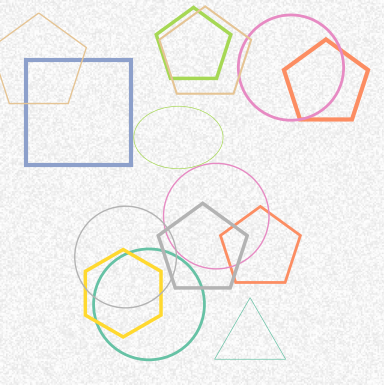[{"shape": "triangle", "thickness": 0.5, "radius": 0.53, "center": [0.65, 0.12]}, {"shape": "circle", "thickness": 2, "radius": 0.72, "center": [0.387, 0.209]}, {"shape": "pentagon", "thickness": 2, "radius": 0.55, "center": [0.676, 0.355]}, {"shape": "pentagon", "thickness": 3, "radius": 0.57, "center": [0.847, 0.783]}, {"shape": "square", "thickness": 3, "radius": 0.68, "center": [0.204, 0.708]}, {"shape": "circle", "thickness": 2, "radius": 0.68, "center": [0.756, 0.824]}, {"shape": "circle", "thickness": 1, "radius": 0.69, "center": [0.562, 0.439]}, {"shape": "oval", "thickness": 0.5, "radius": 0.58, "center": [0.463, 0.643]}, {"shape": "pentagon", "thickness": 2.5, "radius": 0.51, "center": [0.503, 0.879]}, {"shape": "hexagon", "thickness": 2.5, "radius": 0.57, "center": [0.32, 0.238]}, {"shape": "pentagon", "thickness": 1.5, "radius": 0.63, "center": [0.533, 0.858]}, {"shape": "pentagon", "thickness": 1, "radius": 0.65, "center": [0.101, 0.836]}, {"shape": "circle", "thickness": 1, "radius": 0.66, "center": [0.326, 0.332]}, {"shape": "pentagon", "thickness": 2.5, "radius": 0.61, "center": [0.527, 0.35]}]